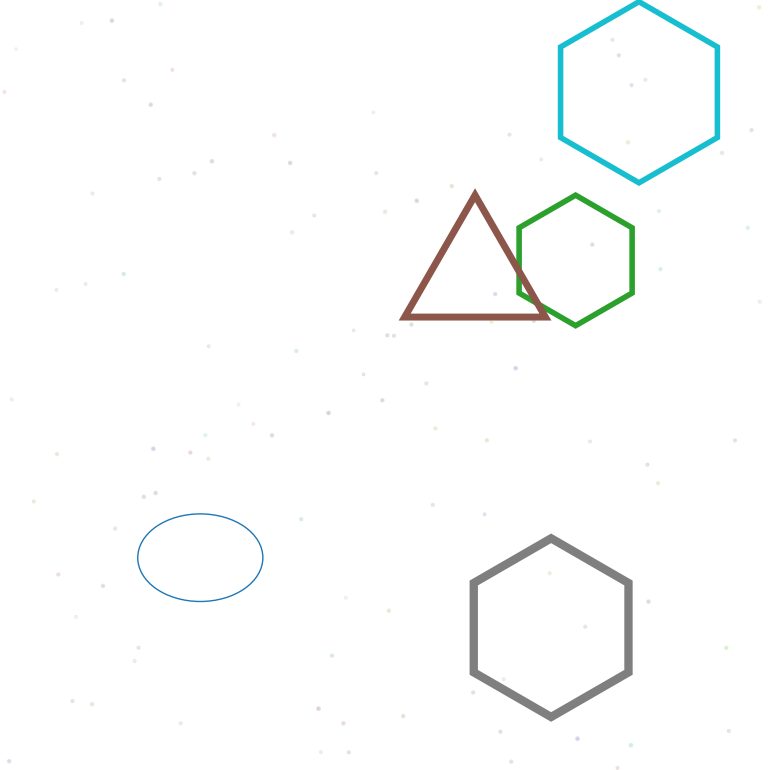[{"shape": "oval", "thickness": 0.5, "radius": 0.41, "center": [0.26, 0.276]}, {"shape": "hexagon", "thickness": 2, "radius": 0.42, "center": [0.748, 0.662]}, {"shape": "triangle", "thickness": 2.5, "radius": 0.53, "center": [0.617, 0.641]}, {"shape": "hexagon", "thickness": 3, "radius": 0.58, "center": [0.716, 0.185]}, {"shape": "hexagon", "thickness": 2, "radius": 0.59, "center": [0.83, 0.88]}]